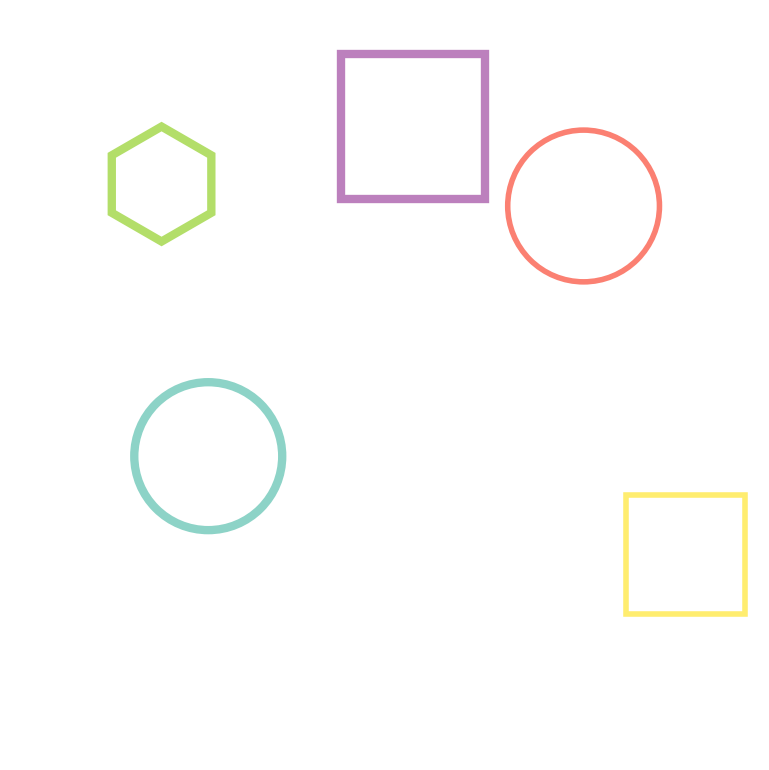[{"shape": "circle", "thickness": 3, "radius": 0.48, "center": [0.27, 0.408]}, {"shape": "circle", "thickness": 2, "radius": 0.49, "center": [0.758, 0.733]}, {"shape": "hexagon", "thickness": 3, "radius": 0.37, "center": [0.21, 0.761]}, {"shape": "square", "thickness": 3, "radius": 0.47, "center": [0.536, 0.836]}, {"shape": "square", "thickness": 2, "radius": 0.39, "center": [0.89, 0.28]}]